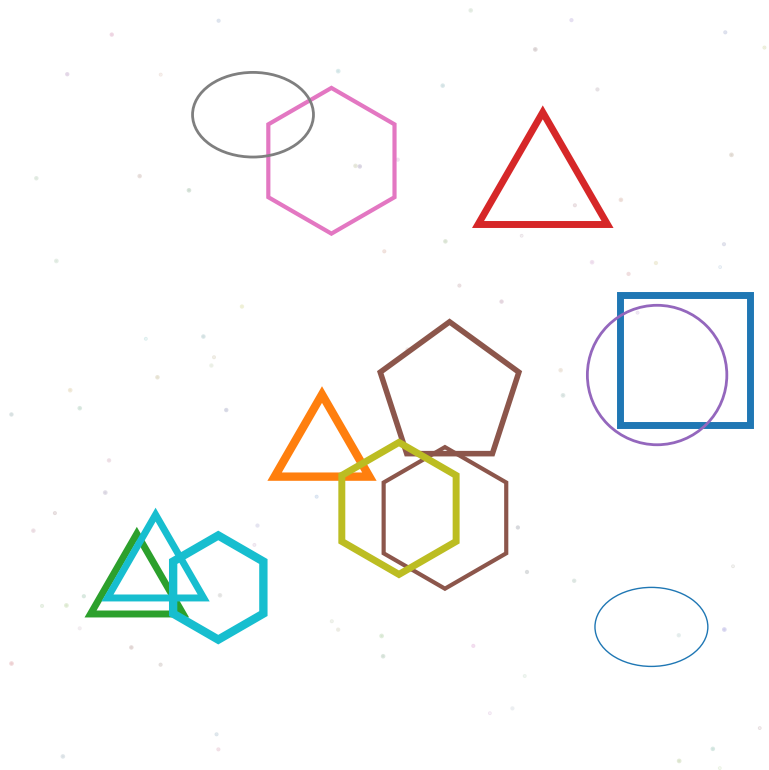[{"shape": "oval", "thickness": 0.5, "radius": 0.37, "center": [0.846, 0.186]}, {"shape": "square", "thickness": 2.5, "radius": 0.42, "center": [0.89, 0.532]}, {"shape": "triangle", "thickness": 3, "radius": 0.36, "center": [0.418, 0.417]}, {"shape": "triangle", "thickness": 2.5, "radius": 0.35, "center": [0.178, 0.237]}, {"shape": "triangle", "thickness": 2.5, "radius": 0.49, "center": [0.705, 0.757]}, {"shape": "circle", "thickness": 1, "radius": 0.45, "center": [0.853, 0.513]}, {"shape": "pentagon", "thickness": 2, "radius": 0.47, "center": [0.584, 0.487]}, {"shape": "hexagon", "thickness": 1.5, "radius": 0.46, "center": [0.578, 0.327]}, {"shape": "hexagon", "thickness": 1.5, "radius": 0.47, "center": [0.43, 0.791]}, {"shape": "oval", "thickness": 1, "radius": 0.39, "center": [0.329, 0.851]}, {"shape": "hexagon", "thickness": 2.5, "radius": 0.43, "center": [0.518, 0.34]}, {"shape": "hexagon", "thickness": 3, "radius": 0.34, "center": [0.283, 0.237]}, {"shape": "triangle", "thickness": 2.5, "radius": 0.36, "center": [0.202, 0.259]}]